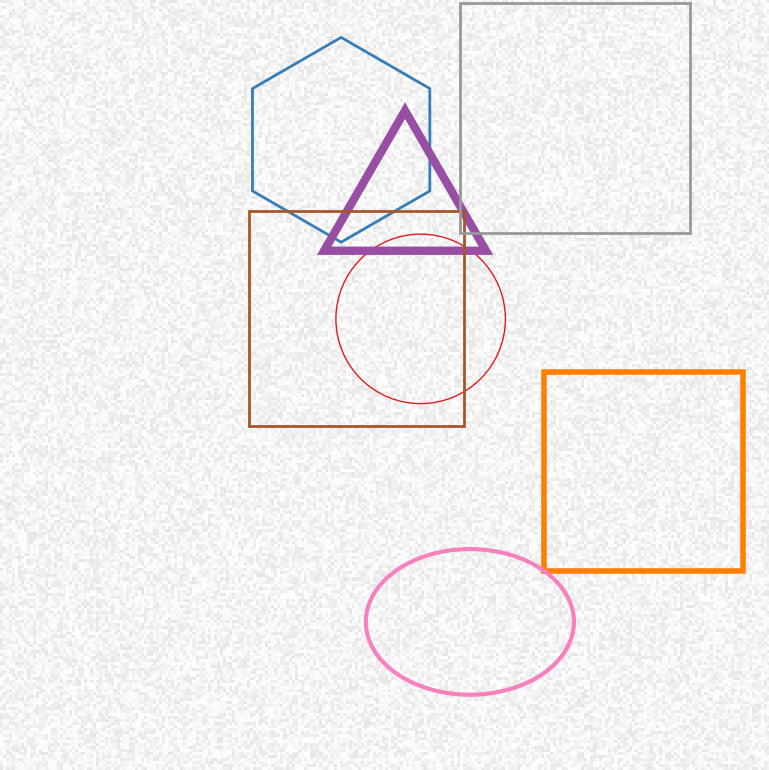[{"shape": "circle", "thickness": 0.5, "radius": 0.55, "center": [0.546, 0.586]}, {"shape": "hexagon", "thickness": 1, "radius": 0.66, "center": [0.443, 0.818]}, {"shape": "triangle", "thickness": 3, "radius": 0.61, "center": [0.526, 0.735]}, {"shape": "square", "thickness": 2, "radius": 0.65, "center": [0.835, 0.388]}, {"shape": "square", "thickness": 1, "radius": 0.7, "center": [0.463, 0.586]}, {"shape": "oval", "thickness": 1.5, "radius": 0.68, "center": [0.61, 0.192]}, {"shape": "square", "thickness": 1, "radius": 0.75, "center": [0.746, 0.846]}]